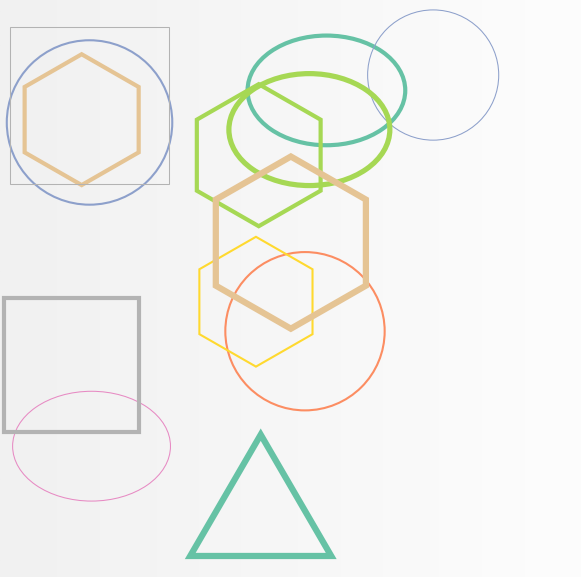[{"shape": "triangle", "thickness": 3, "radius": 0.7, "center": [0.449, 0.106]}, {"shape": "oval", "thickness": 2, "radius": 0.68, "center": [0.562, 0.843]}, {"shape": "circle", "thickness": 1, "radius": 0.69, "center": [0.525, 0.426]}, {"shape": "circle", "thickness": 1, "radius": 0.71, "center": [0.154, 0.787]}, {"shape": "circle", "thickness": 0.5, "radius": 0.56, "center": [0.745, 0.869]}, {"shape": "oval", "thickness": 0.5, "radius": 0.68, "center": [0.157, 0.227]}, {"shape": "oval", "thickness": 2.5, "radius": 0.69, "center": [0.532, 0.775]}, {"shape": "hexagon", "thickness": 2, "radius": 0.61, "center": [0.445, 0.73]}, {"shape": "hexagon", "thickness": 1, "radius": 0.56, "center": [0.44, 0.477]}, {"shape": "hexagon", "thickness": 2, "radius": 0.57, "center": [0.14, 0.792]}, {"shape": "hexagon", "thickness": 3, "radius": 0.75, "center": [0.5, 0.579]}, {"shape": "square", "thickness": 2, "radius": 0.58, "center": [0.123, 0.368]}, {"shape": "square", "thickness": 0.5, "radius": 0.68, "center": [0.154, 0.816]}]